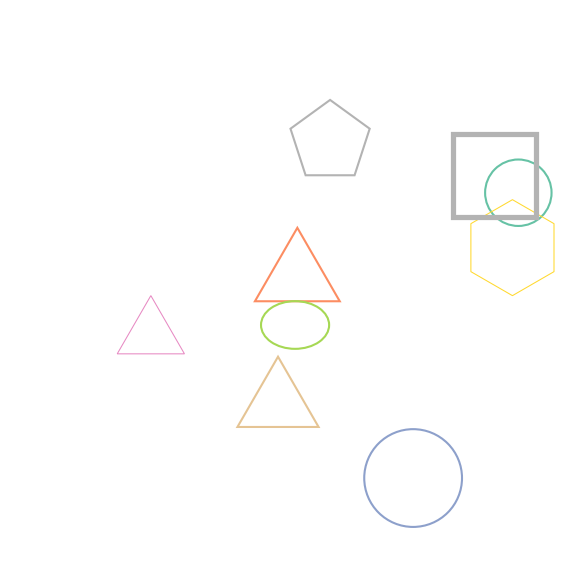[{"shape": "circle", "thickness": 1, "radius": 0.29, "center": [0.898, 0.665]}, {"shape": "triangle", "thickness": 1, "radius": 0.42, "center": [0.515, 0.52]}, {"shape": "circle", "thickness": 1, "radius": 0.42, "center": [0.715, 0.171]}, {"shape": "triangle", "thickness": 0.5, "radius": 0.34, "center": [0.261, 0.42]}, {"shape": "oval", "thickness": 1, "radius": 0.29, "center": [0.511, 0.436]}, {"shape": "hexagon", "thickness": 0.5, "radius": 0.42, "center": [0.887, 0.57]}, {"shape": "triangle", "thickness": 1, "radius": 0.41, "center": [0.481, 0.3]}, {"shape": "square", "thickness": 2.5, "radius": 0.36, "center": [0.855, 0.695]}, {"shape": "pentagon", "thickness": 1, "radius": 0.36, "center": [0.572, 0.754]}]